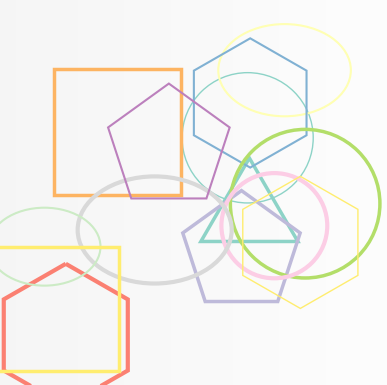[{"shape": "triangle", "thickness": 2.5, "radius": 0.72, "center": [0.644, 0.445]}, {"shape": "circle", "thickness": 1, "radius": 0.85, "center": [0.639, 0.642]}, {"shape": "oval", "thickness": 1.5, "radius": 0.86, "center": [0.734, 0.818]}, {"shape": "pentagon", "thickness": 2.5, "radius": 0.8, "center": [0.623, 0.346]}, {"shape": "hexagon", "thickness": 3, "radius": 0.92, "center": [0.17, 0.13]}, {"shape": "hexagon", "thickness": 1.5, "radius": 0.84, "center": [0.646, 0.733]}, {"shape": "square", "thickness": 2.5, "radius": 0.82, "center": [0.303, 0.658]}, {"shape": "circle", "thickness": 2.5, "radius": 0.96, "center": [0.787, 0.471]}, {"shape": "circle", "thickness": 3, "radius": 0.68, "center": [0.708, 0.414]}, {"shape": "oval", "thickness": 3, "radius": 0.99, "center": [0.399, 0.403]}, {"shape": "pentagon", "thickness": 1.5, "radius": 0.82, "center": [0.436, 0.618]}, {"shape": "oval", "thickness": 1.5, "radius": 0.72, "center": [0.115, 0.359]}, {"shape": "square", "thickness": 2.5, "radius": 0.8, "center": [0.146, 0.197]}, {"shape": "hexagon", "thickness": 1, "radius": 0.86, "center": [0.775, 0.37]}]